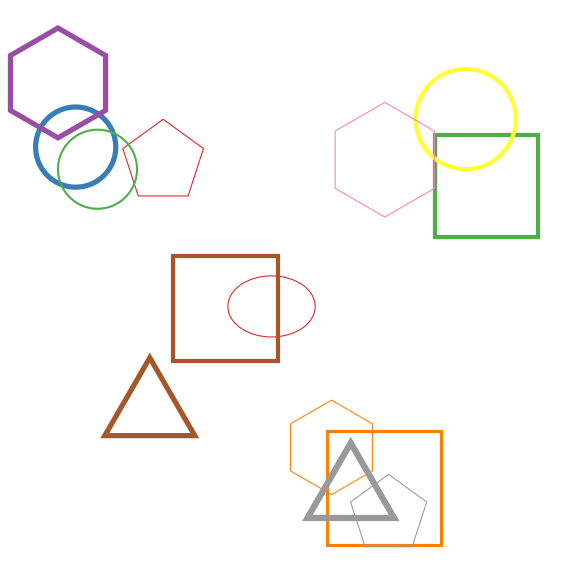[{"shape": "pentagon", "thickness": 0.5, "radius": 0.37, "center": [0.283, 0.719]}, {"shape": "oval", "thickness": 0.5, "radius": 0.38, "center": [0.47, 0.469]}, {"shape": "circle", "thickness": 2.5, "radius": 0.35, "center": [0.131, 0.744]}, {"shape": "square", "thickness": 2, "radius": 0.44, "center": [0.843, 0.677]}, {"shape": "circle", "thickness": 1, "radius": 0.34, "center": [0.169, 0.706]}, {"shape": "hexagon", "thickness": 2.5, "radius": 0.48, "center": [0.1, 0.856]}, {"shape": "hexagon", "thickness": 0.5, "radius": 0.41, "center": [0.574, 0.224]}, {"shape": "square", "thickness": 1.5, "radius": 0.49, "center": [0.665, 0.155]}, {"shape": "circle", "thickness": 2, "radius": 0.43, "center": [0.806, 0.793]}, {"shape": "triangle", "thickness": 2.5, "radius": 0.45, "center": [0.259, 0.29]}, {"shape": "square", "thickness": 2, "radius": 0.46, "center": [0.391, 0.465]}, {"shape": "hexagon", "thickness": 0.5, "radius": 0.5, "center": [0.666, 0.723]}, {"shape": "triangle", "thickness": 3, "radius": 0.43, "center": [0.607, 0.145]}, {"shape": "pentagon", "thickness": 0.5, "radius": 0.35, "center": [0.673, 0.108]}]